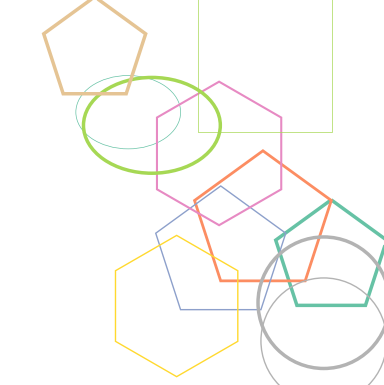[{"shape": "oval", "thickness": 0.5, "radius": 0.68, "center": [0.333, 0.709]}, {"shape": "pentagon", "thickness": 2.5, "radius": 0.76, "center": [0.86, 0.329]}, {"shape": "pentagon", "thickness": 2, "radius": 0.93, "center": [0.683, 0.422]}, {"shape": "pentagon", "thickness": 1, "radius": 0.89, "center": [0.573, 0.339]}, {"shape": "hexagon", "thickness": 1.5, "radius": 0.93, "center": [0.569, 0.601]}, {"shape": "oval", "thickness": 2.5, "radius": 0.89, "center": [0.395, 0.674]}, {"shape": "square", "thickness": 0.5, "radius": 0.87, "center": [0.689, 0.83]}, {"shape": "hexagon", "thickness": 1, "radius": 0.92, "center": [0.459, 0.205]}, {"shape": "pentagon", "thickness": 2.5, "radius": 0.7, "center": [0.246, 0.869]}, {"shape": "circle", "thickness": 2.5, "radius": 0.85, "center": [0.841, 0.214]}, {"shape": "circle", "thickness": 1, "radius": 0.82, "center": [0.841, 0.115]}]